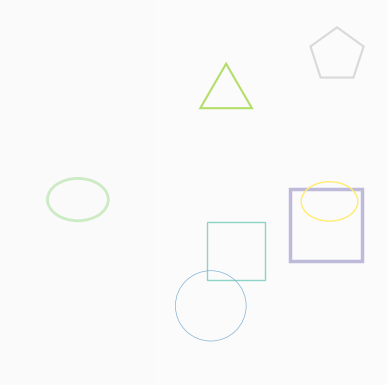[{"shape": "square", "thickness": 1, "radius": 0.38, "center": [0.609, 0.348]}, {"shape": "square", "thickness": 2.5, "radius": 0.47, "center": [0.842, 0.414]}, {"shape": "circle", "thickness": 0.5, "radius": 0.46, "center": [0.544, 0.206]}, {"shape": "triangle", "thickness": 1.5, "radius": 0.38, "center": [0.584, 0.757]}, {"shape": "pentagon", "thickness": 1.5, "radius": 0.36, "center": [0.87, 0.857]}, {"shape": "oval", "thickness": 2, "radius": 0.39, "center": [0.201, 0.482]}, {"shape": "oval", "thickness": 1, "radius": 0.37, "center": [0.85, 0.477]}]